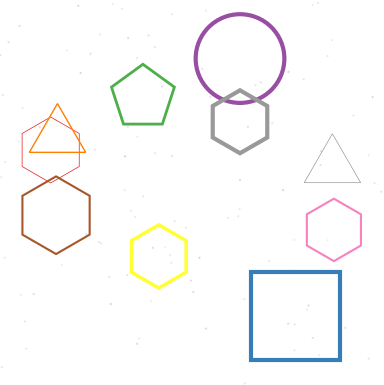[{"shape": "hexagon", "thickness": 0.5, "radius": 0.43, "center": [0.132, 0.61]}, {"shape": "square", "thickness": 3, "radius": 0.57, "center": [0.767, 0.179]}, {"shape": "pentagon", "thickness": 2, "radius": 0.43, "center": [0.371, 0.747]}, {"shape": "circle", "thickness": 3, "radius": 0.58, "center": [0.623, 0.848]}, {"shape": "triangle", "thickness": 1, "radius": 0.42, "center": [0.149, 0.647]}, {"shape": "hexagon", "thickness": 2.5, "radius": 0.41, "center": [0.412, 0.334]}, {"shape": "hexagon", "thickness": 1.5, "radius": 0.5, "center": [0.146, 0.441]}, {"shape": "hexagon", "thickness": 1.5, "radius": 0.41, "center": [0.867, 0.403]}, {"shape": "triangle", "thickness": 0.5, "radius": 0.42, "center": [0.863, 0.568]}, {"shape": "hexagon", "thickness": 3, "radius": 0.41, "center": [0.623, 0.684]}]